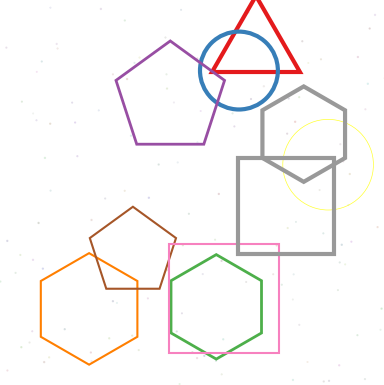[{"shape": "triangle", "thickness": 3, "radius": 0.66, "center": [0.665, 0.879]}, {"shape": "circle", "thickness": 3, "radius": 0.51, "center": [0.621, 0.817]}, {"shape": "hexagon", "thickness": 2, "radius": 0.68, "center": [0.562, 0.203]}, {"shape": "pentagon", "thickness": 2, "radius": 0.74, "center": [0.442, 0.745]}, {"shape": "hexagon", "thickness": 1.5, "radius": 0.72, "center": [0.231, 0.198]}, {"shape": "circle", "thickness": 0.5, "radius": 0.59, "center": [0.852, 0.572]}, {"shape": "pentagon", "thickness": 1.5, "radius": 0.59, "center": [0.345, 0.345]}, {"shape": "square", "thickness": 1.5, "radius": 0.71, "center": [0.583, 0.225]}, {"shape": "square", "thickness": 3, "radius": 0.62, "center": [0.743, 0.466]}, {"shape": "hexagon", "thickness": 3, "radius": 0.62, "center": [0.789, 0.652]}]